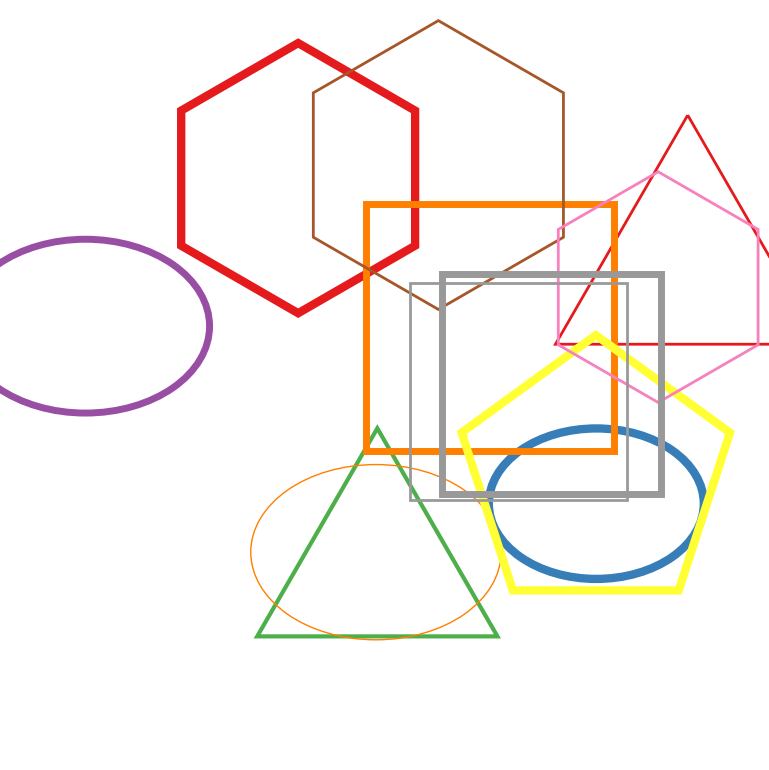[{"shape": "triangle", "thickness": 1, "radius": 0.99, "center": [0.893, 0.652]}, {"shape": "hexagon", "thickness": 3, "radius": 0.88, "center": [0.387, 0.769]}, {"shape": "oval", "thickness": 3, "radius": 0.7, "center": [0.774, 0.346]}, {"shape": "triangle", "thickness": 1.5, "radius": 0.9, "center": [0.49, 0.264]}, {"shape": "oval", "thickness": 2.5, "radius": 0.81, "center": [0.111, 0.576]}, {"shape": "oval", "thickness": 0.5, "radius": 0.81, "center": [0.488, 0.283]}, {"shape": "square", "thickness": 2.5, "radius": 0.8, "center": [0.636, 0.575]}, {"shape": "pentagon", "thickness": 3, "radius": 0.92, "center": [0.774, 0.382]}, {"shape": "hexagon", "thickness": 1, "radius": 0.94, "center": [0.569, 0.786]}, {"shape": "hexagon", "thickness": 1, "radius": 0.75, "center": [0.855, 0.627]}, {"shape": "square", "thickness": 2.5, "radius": 0.71, "center": [0.716, 0.501]}, {"shape": "square", "thickness": 1, "radius": 0.7, "center": [0.673, 0.492]}]